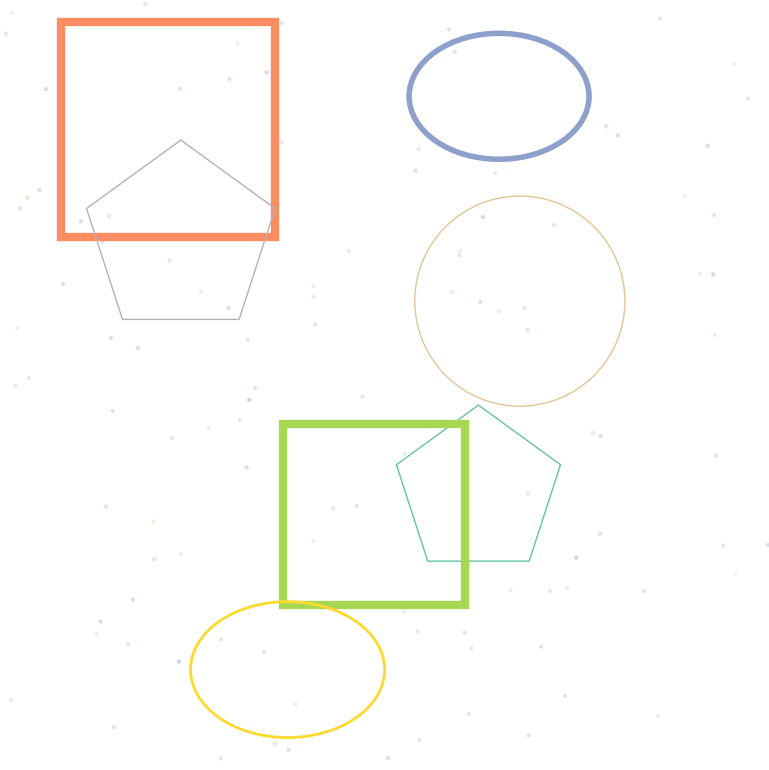[{"shape": "pentagon", "thickness": 0.5, "radius": 0.56, "center": [0.621, 0.362]}, {"shape": "square", "thickness": 3, "radius": 0.7, "center": [0.218, 0.832]}, {"shape": "oval", "thickness": 2, "radius": 0.58, "center": [0.648, 0.875]}, {"shape": "square", "thickness": 3, "radius": 0.59, "center": [0.486, 0.332]}, {"shape": "oval", "thickness": 1, "radius": 0.63, "center": [0.374, 0.13]}, {"shape": "circle", "thickness": 0.5, "radius": 0.68, "center": [0.675, 0.609]}, {"shape": "pentagon", "thickness": 0.5, "radius": 0.64, "center": [0.235, 0.689]}]